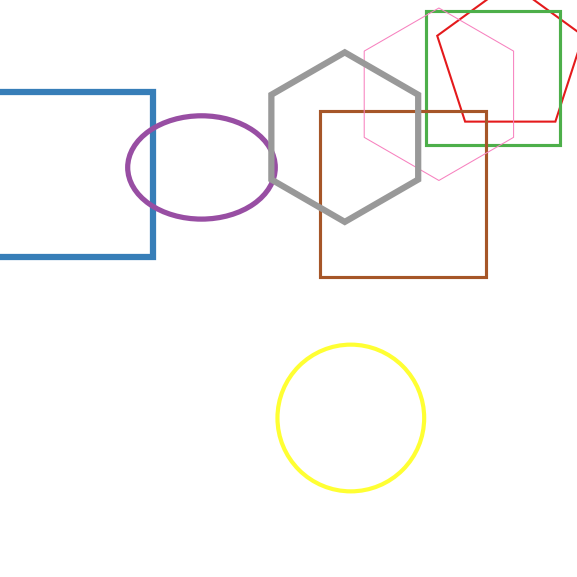[{"shape": "pentagon", "thickness": 1, "radius": 0.66, "center": [0.884, 0.896]}, {"shape": "square", "thickness": 3, "radius": 0.71, "center": [0.123, 0.697]}, {"shape": "square", "thickness": 1.5, "radius": 0.58, "center": [0.854, 0.863]}, {"shape": "oval", "thickness": 2.5, "radius": 0.64, "center": [0.349, 0.709]}, {"shape": "circle", "thickness": 2, "radius": 0.64, "center": [0.607, 0.275]}, {"shape": "square", "thickness": 1.5, "radius": 0.72, "center": [0.698, 0.663]}, {"shape": "hexagon", "thickness": 0.5, "radius": 0.75, "center": [0.76, 0.836]}, {"shape": "hexagon", "thickness": 3, "radius": 0.73, "center": [0.597, 0.762]}]